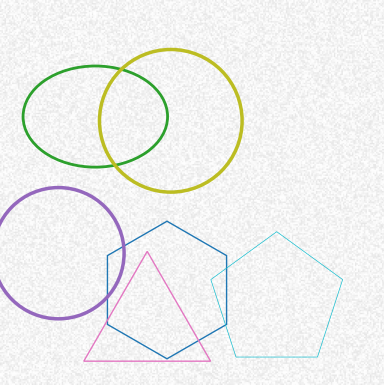[{"shape": "hexagon", "thickness": 1, "radius": 0.89, "center": [0.434, 0.247]}, {"shape": "oval", "thickness": 2, "radius": 0.94, "center": [0.248, 0.697]}, {"shape": "circle", "thickness": 2.5, "radius": 0.85, "center": [0.152, 0.342]}, {"shape": "triangle", "thickness": 1, "radius": 0.95, "center": [0.382, 0.157]}, {"shape": "circle", "thickness": 2.5, "radius": 0.93, "center": [0.444, 0.686]}, {"shape": "pentagon", "thickness": 0.5, "radius": 0.9, "center": [0.719, 0.218]}]